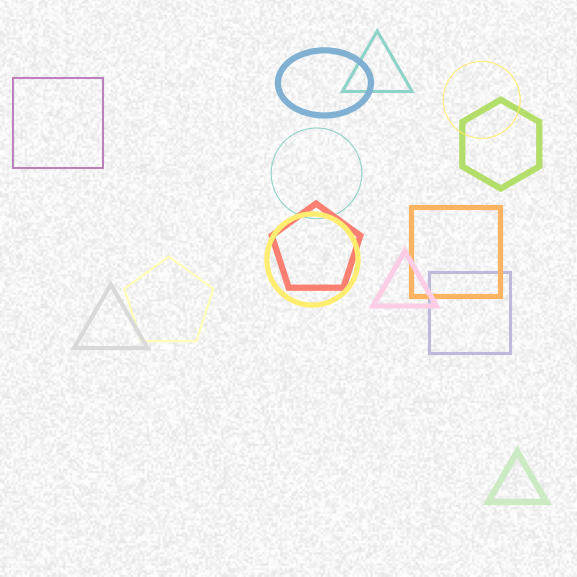[{"shape": "circle", "thickness": 0.5, "radius": 0.39, "center": [0.548, 0.699]}, {"shape": "triangle", "thickness": 1.5, "radius": 0.35, "center": [0.653, 0.876]}, {"shape": "pentagon", "thickness": 1, "radius": 0.41, "center": [0.292, 0.474]}, {"shape": "square", "thickness": 1.5, "radius": 0.35, "center": [0.812, 0.458]}, {"shape": "pentagon", "thickness": 3, "radius": 0.4, "center": [0.547, 0.566]}, {"shape": "oval", "thickness": 3, "radius": 0.4, "center": [0.562, 0.856]}, {"shape": "square", "thickness": 2.5, "radius": 0.38, "center": [0.788, 0.564]}, {"shape": "hexagon", "thickness": 3, "radius": 0.38, "center": [0.867, 0.749]}, {"shape": "triangle", "thickness": 2.5, "radius": 0.32, "center": [0.701, 0.501]}, {"shape": "triangle", "thickness": 2, "radius": 0.37, "center": [0.192, 0.433]}, {"shape": "square", "thickness": 1, "radius": 0.39, "center": [0.101, 0.786]}, {"shape": "triangle", "thickness": 3, "radius": 0.29, "center": [0.896, 0.159]}, {"shape": "circle", "thickness": 2.5, "radius": 0.39, "center": [0.541, 0.55]}, {"shape": "circle", "thickness": 0.5, "radius": 0.33, "center": [0.834, 0.826]}]